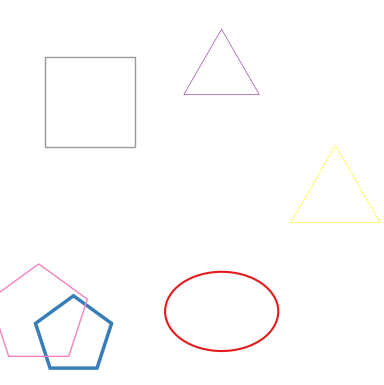[{"shape": "oval", "thickness": 1.5, "radius": 0.73, "center": [0.576, 0.191]}, {"shape": "pentagon", "thickness": 2.5, "radius": 0.52, "center": [0.191, 0.128]}, {"shape": "triangle", "thickness": 0.5, "radius": 0.57, "center": [0.575, 0.811]}, {"shape": "triangle", "thickness": 0.5, "radius": 0.67, "center": [0.871, 0.489]}, {"shape": "pentagon", "thickness": 1, "radius": 0.66, "center": [0.101, 0.182]}, {"shape": "square", "thickness": 1, "radius": 0.58, "center": [0.234, 0.735]}]